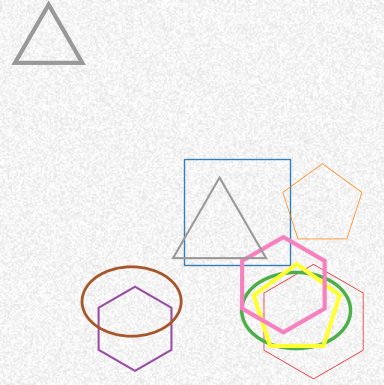[{"shape": "hexagon", "thickness": 0.5, "radius": 0.74, "center": [0.814, 0.165]}, {"shape": "square", "thickness": 1, "radius": 0.69, "center": [0.615, 0.449]}, {"shape": "oval", "thickness": 2.5, "radius": 0.71, "center": [0.769, 0.194]}, {"shape": "hexagon", "thickness": 1.5, "radius": 0.55, "center": [0.351, 0.146]}, {"shape": "pentagon", "thickness": 0.5, "radius": 0.54, "center": [0.837, 0.467]}, {"shape": "pentagon", "thickness": 3, "radius": 0.59, "center": [0.771, 0.197]}, {"shape": "oval", "thickness": 2, "radius": 0.64, "center": [0.342, 0.217]}, {"shape": "hexagon", "thickness": 3, "radius": 0.62, "center": [0.736, 0.26]}, {"shape": "triangle", "thickness": 3, "radius": 0.5, "center": [0.126, 0.887]}, {"shape": "triangle", "thickness": 1.5, "radius": 0.7, "center": [0.57, 0.399]}]